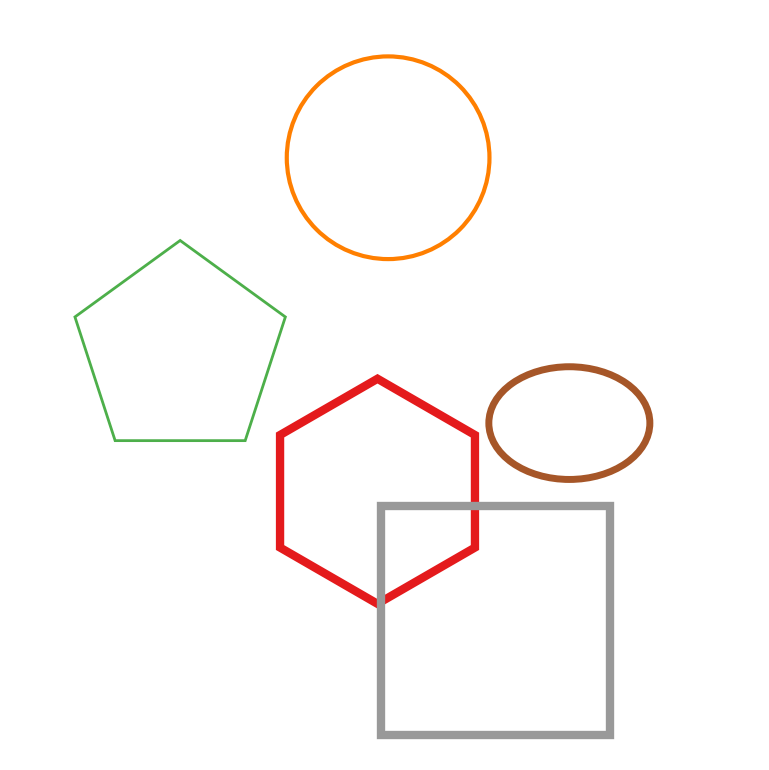[{"shape": "hexagon", "thickness": 3, "radius": 0.73, "center": [0.49, 0.362]}, {"shape": "pentagon", "thickness": 1, "radius": 0.72, "center": [0.234, 0.544]}, {"shape": "circle", "thickness": 1.5, "radius": 0.66, "center": [0.504, 0.795]}, {"shape": "oval", "thickness": 2.5, "radius": 0.52, "center": [0.739, 0.451]}, {"shape": "square", "thickness": 3, "radius": 0.74, "center": [0.643, 0.194]}]